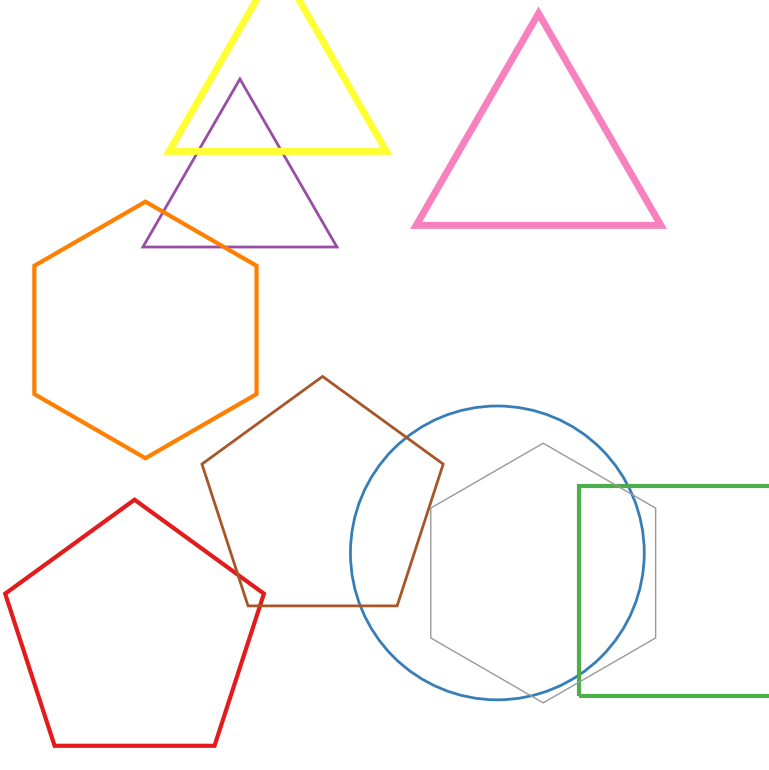[{"shape": "pentagon", "thickness": 1.5, "radius": 0.88, "center": [0.175, 0.174]}, {"shape": "circle", "thickness": 1, "radius": 0.95, "center": [0.646, 0.282]}, {"shape": "square", "thickness": 1.5, "radius": 0.68, "center": [0.889, 0.232]}, {"shape": "triangle", "thickness": 1, "radius": 0.73, "center": [0.312, 0.752]}, {"shape": "hexagon", "thickness": 1.5, "radius": 0.83, "center": [0.189, 0.572]}, {"shape": "triangle", "thickness": 2.5, "radius": 0.82, "center": [0.361, 0.885]}, {"shape": "pentagon", "thickness": 1, "radius": 0.82, "center": [0.419, 0.346]}, {"shape": "triangle", "thickness": 2.5, "radius": 0.92, "center": [0.699, 0.799]}, {"shape": "hexagon", "thickness": 0.5, "radius": 0.84, "center": [0.705, 0.256]}]